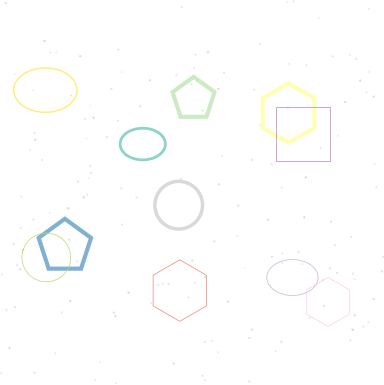[{"shape": "oval", "thickness": 2, "radius": 0.29, "center": [0.371, 0.626]}, {"shape": "hexagon", "thickness": 3, "radius": 0.39, "center": [0.75, 0.706]}, {"shape": "oval", "thickness": 0.5, "radius": 0.33, "center": [0.76, 0.279]}, {"shape": "hexagon", "thickness": 0.5, "radius": 0.4, "center": [0.467, 0.245]}, {"shape": "pentagon", "thickness": 3, "radius": 0.36, "center": [0.168, 0.36]}, {"shape": "circle", "thickness": 0.5, "radius": 0.32, "center": [0.12, 0.331]}, {"shape": "hexagon", "thickness": 0.5, "radius": 0.32, "center": [0.852, 0.216]}, {"shape": "circle", "thickness": 2.5, "radius": 0.31, "center": [0.464, 0.467]}, {"shape": "square", "thickness": 0.5, "radius": 0.35, "center": [0.787, 0.653]}, {"shape": "pentagon", "thickness": 3, "radius": 0.29, "center": [0.503, 0.743]}, {"shape": "oval", "thickness": 1, "radius": 0.41, "center": [0.118, 0.766]}]